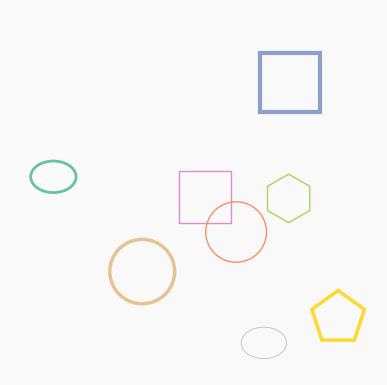[{"shape": "oval", "thickness": 2, "radius": 0.29, "center": [0.138, 0.541]}, {"shape": "circle", "thickness": 1, "radius": 0.39, "center": [0.609, 0.397]}, {"shape": "square", "thickness": 3, "radius": 0.39, "center": [0.748, 0.786]}, {"shape": "square", "thickness": 1, "radius": 0.33, "center": [0.528, 0.489]}, {"shape": "hexagon", "thickness": 1, "radius": 0.31, "center": [0.745, 0.485]}, {"shape": "pentagon", "thickness": 2.5, "radius": 0.36, "center": [0.873, 0.174]}, {"shape": "circle", "thickness": 2.5, "radius": 0.42, "center": [0.367, 0.295]}, {"shape": "oval", "thickness": 0.5, "radius": 0.29, "center": [0.681, 0.109]}]